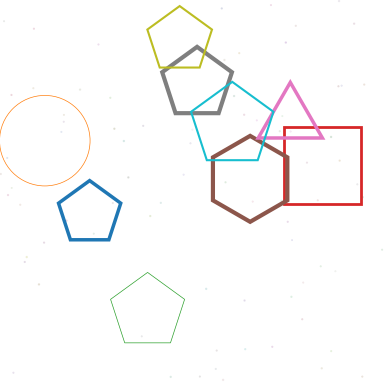[{"shape": "pentagon", "thickness": 2.5, "radius": 0.42, "center": [0.233, 0.446]}, {"shape": "circle", "thickness": 0.5, "radius": 0.59, "center": [0.116, 0.635]}, {"shape": "pentagon", "thickness": 0.5, "radius": 0.51, "center": [0.383, 0.191]}, {"shape": "square", "thickness": 2, "radius": 0.5, "center": [0.838, 0.57]}, {"shape": "hexagon", "thickness": 3, "radius": 0.56, "center": [0.65, 0.535]}, {"shape": "triangle", "thickness": 2.5, "radius": 0.48, "center": [0.754, 0.69]}, {"shape": "pentagon", "thickness": 3, "radius": 0.48, "center": [0.512, 0.783]}, {"shape": "pentagon", "thickness": 1.5, "radius": 0.44, "center": [0.467, 0.896]}, {"shape": "pentagon", "thickness": 1.5, "radius": 0.56, "center": [0.603, 0.675]}]